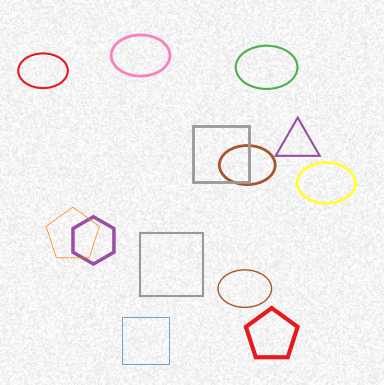[{"shape": "oval", "thickness": 1.5, "radius": 0.32, "center": [0.112, 0.816]}, {"shape": "pentagon", "thickness": 3, "radius": 0.35, "center": [0.706, 0.129]}, {"shape": "square", "thickness": 0.5, "radius": 0.3, "center": [0.378, 0.115]}, {"shape": "oval", "thickness": 1.5, "radius": 0.4, "center": [0.692, 0.825]}, {"shape": "hexagon", "thickness": 2.5, "radius": 0.31, "center": [0.243, 0.376]}, {"shape": "triangle", "thickness": 1.5, "radius": 0.33, "center": [0.773, 0.628]}, {"shape": "pentagon", "thickness": 0.5, "radius": 0.36, "center": [0.189, 0.389]}, {"shape": "oval", "thickness": 2, "radius": 0.38, "center": [0.847, 0.525]}, {"shape": "oval", "thickness": 2, "radius": 0.36, "center": [0.642, 0.571]}, {"shape": "oval", "thickness": 1, "radius": 0.35, "center": [0.636, 0.25]}, {"shape": "oval", "thickness": 2, "radius": 0.38, "center": [0.365, 0.856]}, {"shape": "square", "thickness": 2, "radius": 0.36, "center": [0.574, 0.6]}, {"shape": "square", "thickness": 1.5, "radius": 0.41, "center": [0.446, 0.314]}]